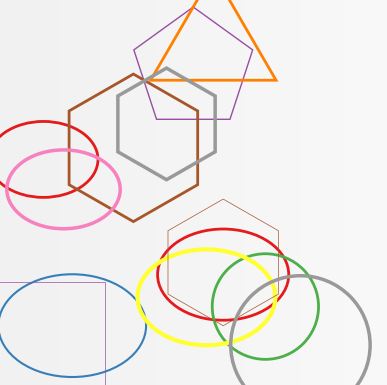[{"shape": "oval", "thickness": 2, "radius": 0.7, "center": [0.112, 0.586]}, {"shape": "oval", "thickness": 2, "radius": 0.85, "center": [0.576, 0.287]}, {"shape": "oval", "thickness": 1.5, "radius": 0.95, "center": [0.186, 0.154]}, {"shape": "circle", "thickness": 2, "radius": 0.69, "center": [0.685, 0.204]}, {"shape": "pentagon", "thickness": 1, "radius": 0.81, "center": [0.499, 0.821]}, {"shape": "square", "thickness": 0.5, "radius": 0.71, "center": [0.131, 0.128]}, {"shape": "triangle", "thickness": 2, "radius": 0.93, "center": [0.551, 0.885]}, {"shape": "oval", "thickness": 3, "radius": 0.89, "center": [0.533, 0.228]}, {"shape": "hexagon", "thickness": 2, "radius": 0.96, "center": [0.344, 0.616]}, {"shape": "hexagon", "thickness": 0.5, "radius": 0.82, "center": [0.576, 0.318]}, {"shape": "oval", "thickness": 2.5, "radius": 0.73, "center": [0.164, 0.508]}, {"shape": "circle", "thickness": 2.5, "radius": 0.9, "center": [0.775, 0.104]}, {"shape": "hexagon", "thickness": 2.5, "radius": 0.72, "center": [0.43, 0.678]}]